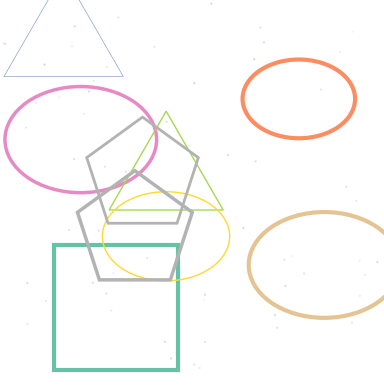[{"shape": "square", "thickness": 3, "radius": 0.81, "center": [0.301, 0.201]}, {"shape": "oval", "thickness": 3, "radius": 0.73, "center": [0.776, 0.743]}, {"shape": "triangle", "thickness": 0.5, "radius": 0.89, "center": [0.165, 0.891]}, {"shape": "oval", "thickness": 2.5, "radius": 0.98, "center": [0.21, 0.637]}, {"shape": "triangle", "thickness": 1, "radius": 0.86, "center": [0.432, 0.54]}, {"shape": "oval", "thickness": 1, "radius": 0.83, "center": [0.431, 0.386]}, {"shape": "oval", "thickness": 3, "radius": 0.98, "center": [0.842, 0.312]}, {"shape": "pentagon", "thickness": 2, "radius": 0.76, "center": [0.37, 0.543]}, {"shape": "pentagon", "thickness": 2.5, "radius": 0.78, "center": [0.35, 0.4]}]